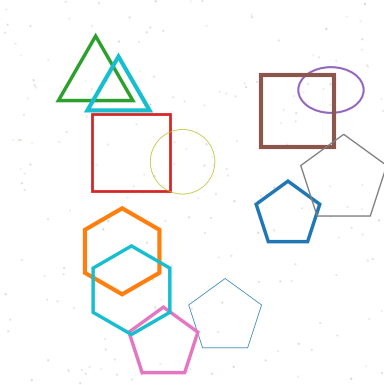[{"shape": "pentagon", "thickness": 2.5, "radius": 0.43, "center": [0.748, 0.443]}, {"shape": "pentagon", "thickness": 0.5, "radius": 0.5, "center": [0.585, 0.177]}, {"shape": "hexagon", "thickness": 3, "radius": 0.56, "center": [0.317, 0.347]}, {"shape": "triangle", "thickness": 2.5, "radius": 0.56, "center": [0.248, 0.795]}, {"shape": "square", "thickness": 2, "radius": 0.5, "center": [0.341, 0.604]}, {"shape": "oval", "thickness": 1.5, "radius": 0.42, "center": [0.86, 0.766]}, {"shape": "square", "thickness": 3, "radius": 0.47, "center": [0.773, 0.712]}, {"shape": "pentagon", "thickness": 2.5, "radius": 0.47, "center": [0.424, 0.108]}, {"shape": "pentagon", "thickness": 1, "radius": 0.59, "center": [0.893, 0.534]}, {"shape": "circle", "thickness": 0.5, "radius": 0.42, "center": [0.474, 0.58]}, {"shape": "hexagon", "thickness": 2.5, "radius": 0.57, "center": [0.341, 0.246]}, {"shape": "triangle", "thickness": 3, "radius": 0.47, "center": [0.308, 0.76]}]